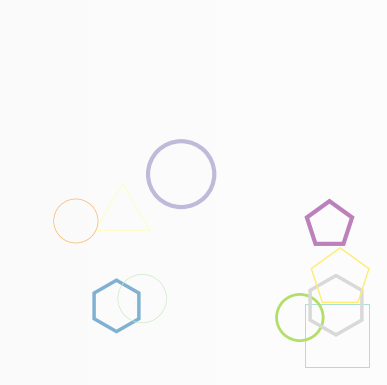[{"shape": "square", "thickness": 0.5, "radius": 0.41, "center": [0.87, 0.129]}, {"shape": "triangle", "thickness": 0.5, "radius": 0.41, "center": [0.316, 0.442]}, {"shape": "circle", "thickness": 3, "radius": 0.43, "center": [0.468, 0.548]}, {"shape": "hexagon", "thickness": 2.5, "radius": 0.33, "center": [0.301, 0.205]}, {"shape": "circle", "thickness": 0.5, "radius": 0.29, "center": [0.196, 0.426]}, {"shape": "circle", "thickness": 2, "radius": 0.3, "center": [0.774, 0.175]}, {"shape": "hexagon", "thickness": 2.5, "radius": 0.39, "center": [0.867, 0.207]}, {"shape": "pentagon", "thickness": 3, "radius": 0.31, "center": [0.85, 0.416]}, {"shape": "circle", "thickness": 0.5, "radius": 0.31, "center": [0.367, 0.225]}, {"shape": "pentagon", "thickness": 1, "radius": 0.39, "center": [0.878, 0.278]}]